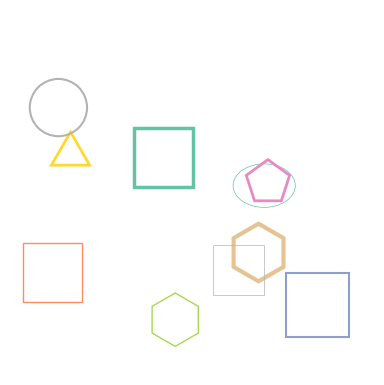[{"shape": "oval", "thickness": 0.5, "radius": 0.4, "center": [0.686, 0.518]}, {"shape": "square", "thickness": 2.5, "radius": 0.38, "center": [0.425, 0.591]}, {"shape": "square", "thickness": 1, "radius": 0.38, "center": [0.137, 0.293]}, {"shape": "square", "thickness": 1.5, "radius": 0.41, "center": [0.825, 0.208]}, {"shape": "pentagon", "thickness": 2, "radius": 0.3, "center": [0.696, 0.526]}, {"shape": "hexagon", "thickness": 1, "radius": 0.35, "center": [0.455, 0.17]}, {"shape": "triangle", "thickness": 2, "radius": 0.29, "center": [0.183, 0.6]}, {"shape": "hexagon", "thickness": 3, "radius": 0.37, "center": [0.672, 0.344]}, {"shape": "circle", "thickness": 1.5, "radius": 0.37, "center": [0.152, 0.721]}, {"shape": "square", "thickness": 0.5, "radius": 0.33, "center": [0.619, 0.298]}]